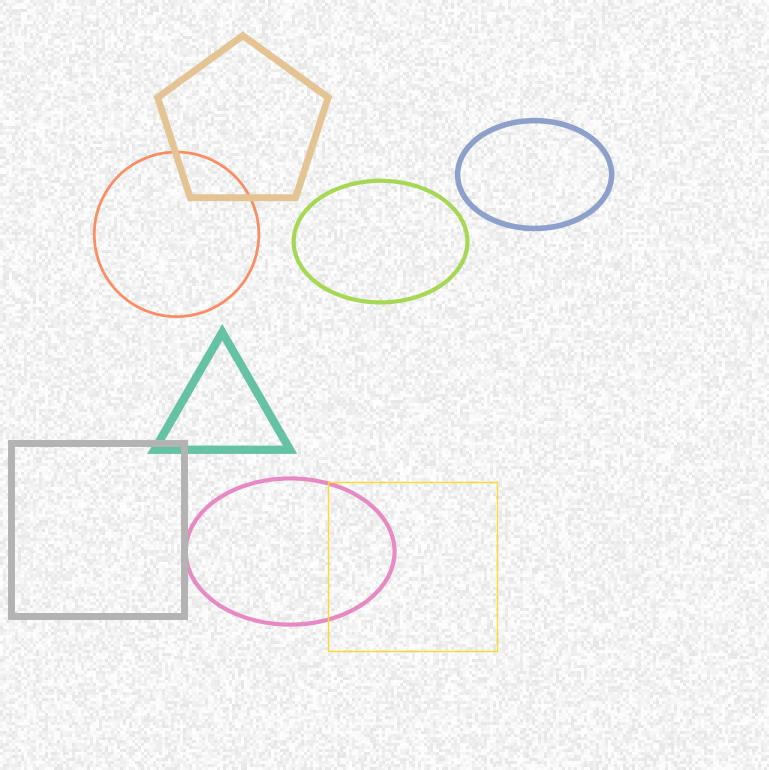[{"shape": "triangle", "thickness": 3, "radius": 0.51, "center": [0.289, 0.467]}, {"shape": "circle", "thickness": 1, "radius": 0.53, "center": [0.229, 0.696]}, {"shape": "oval", "thickness": 2, "radius": 0.5, "center": [0.694, 0.773]}, {"shape": "oval", "thickness": 1.5, "radius": 0.68, "center": [0.377, 0.284]}, {"shape": "oval", "thickness": 1.5, "radius": 0.56, "center": [0.494, 0.686]}, {"shape": "square", "thickness": 0.5, "radius": 0.55, "center": [0.536, 0.264]}, {"shape": "pentagon", "thickness": 2.5, "radius": 0.58, "center": [0.315, 0.837]}, {"shape": "square", "thickness": 2.5, "radius": 0.56, "center": [0.127, 0.312]}]